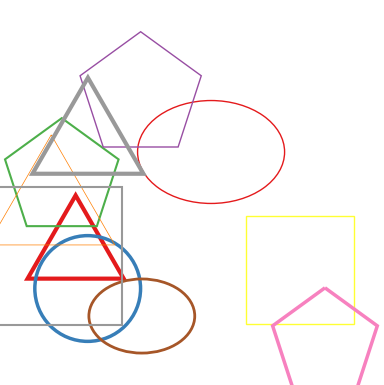[{"shape": "triangle", "thickness": 3, "radius": 0.72, "center": [0.196, 0.348]}, {"shape": "oval", "thickness": 1, "radius": 0.95, "center": [0.548, 0.605]}, {"shape": "circle", "thickness": 2.5, "radius": 0.69, "center": [0.228, 0.251]}, {"shape": "pentagon", "thickness": 1.5, "radius": 0.78, "center": [0.16, 0.538]}, {"shape": "pentagon", "thickness": 1, "radius": 0.83, "center": [0.365, 0.752]}, {"shape": "triangle", "thickness": 0.5, "radius": 0.95, "center": [0.133, 0.459]}, {"shape": "square", "thickness": 1, "radius": 0.7, "center": [0.779, 0.298]}, {"shape": "oval", "thickness": 2, "radius": 0.69, "center": [0.368, 0.179]}, {"shape": "pentagon", "thickness": 2.5, "radius": 0.71, "center": [0.844, 0.109]}, {"shape": "triangle", "thickness": 3, "radius": 0.83, "center": [0.228, 0.632]}, {"shape": "square", "thickness": 1.5, "radius": 0.9, "center": [0.138, 0.334]}]